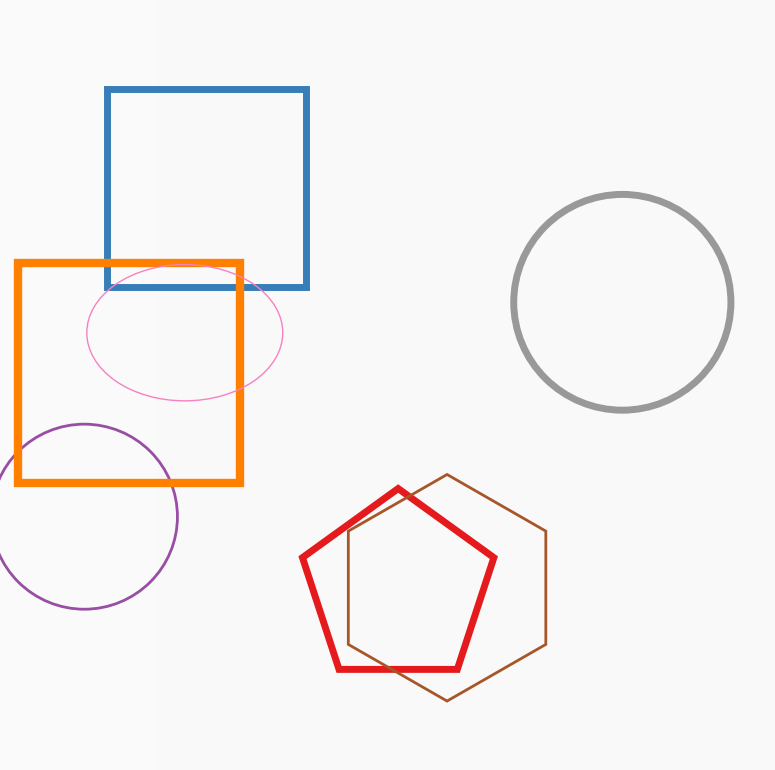[{"shape": "pentagon", "thickness": 2.5, "radius": 0.65, "center": [0.514, 0.236]}, {"shape": "square", "thickness": 2.5, "radius": 0.64, "center": [0.266, 0.756]}, {"shape": "circle", "thickness": 1, "radius": 0.6, "center": [0.109, 0.329]}, {"shape": "square", "thickness": 3, "radius": 0.71, "center": [0.166, 0.516]}, {"shape": "hexagon", "thickness": 1, "radius": 0.74, "center": [0.577, 0.237]}, {"shape": "oval", "thickness": 0.5, "radius": 0.63, "center": [0.238, 0.568]}, {"shape": "circle", "thickness": 2.5, "radius": 0.7, "center": [0.803, 0.607]}]